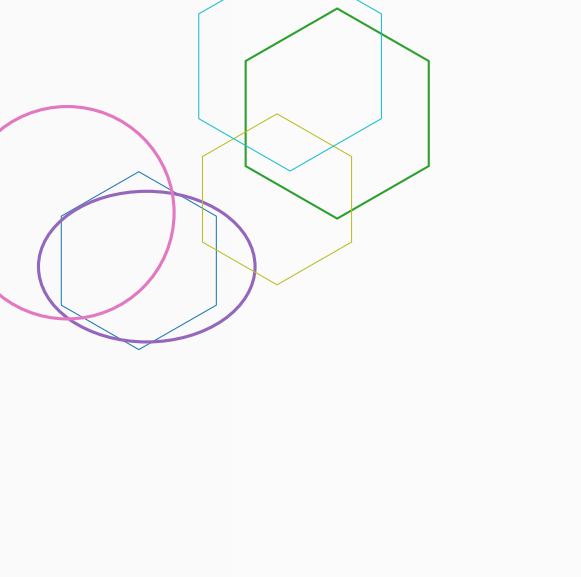[{"shape": "hexagon", "thickness": 0.5, "radius": 0.77, "center": [0.239, 0.548]}, {"shape": "hexagon", "thickness": 1, "radius": 0.91, "center": [0.58, 0.802]}, {"shape": "oval", "thickness": 1.5, "radius": 0.93, "center": [0.252, 0.537]}, {"shape": "circle", "thickness": 1.5, "radius": 0.92, "center": [0.116, 0.631]}, {"shape": "hexagon", "thickness": 0.5, "radius": 0.74, "center": [0.477, 0.654]}, {"shape": "hexagon", "thickness": 0.5, "radius": 0.91, "center": [0.499, 0.884]}]